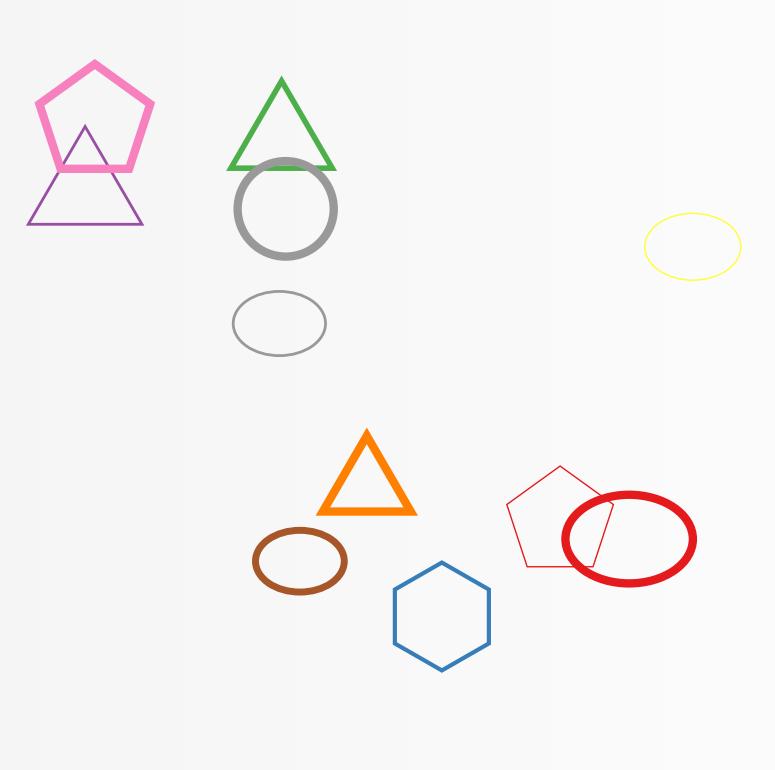[{"shape": "oval", "thickness": 3, "radius": 0.41, "center": [0.812, 0.3]}, {"shape": "pentagon", "thickness": 0.5, "radius": 0.36, "center": [0.723, 0.322]}, {"shape": "hexagon", "thickness": 1.5, "radius": 0.35, "center": [0.57, 0.199]}, {"shape": "triangle", "thickness": 2, "radius": 0.38, "center": [0.363, 0.819]}, {"shape": "triangle", "thickness": 1, "radius": 0.42, "center": [0.11, 0.751]}, {"shape": "triangle", "thickness": 3, "radius": 0.33, "center": [0.473, 0.368]}, {"shape": "oval", "thickness": 0.5, "radius": 0.31, "center": [0.894, 0.68]}, {"shape": "oval", "thickness": 2.5, "radius": 0.29, "center": [0.387, 0.271]}, {"shape": "pentagon", "thickness": 3, "radius": 0.38, "center": [0.122, 0.842]}, {"shape": "circle", "thickness": 3, "radius": 0.31, "center": [0.369, 0.729]}, {"shape": "oval", "thickness": 1, "radius": 0.3, "center": [0.36, 0.58]}]